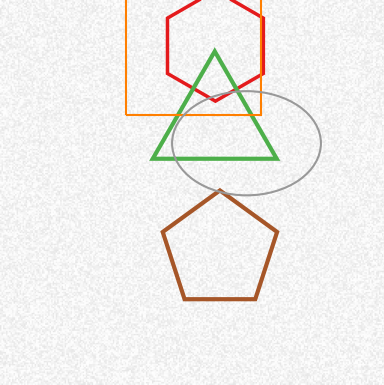[{"shape": "hexagon", "thickness": 2.5, "radius": 0.72, "center": [0.56, 0.881]}, {"shape": "triangle", "thickness": 3, "radius": 0.93, "center": [0.558, 0.681]}, {"shape": "square", "thickness": 1.5, "radius": 0.88, "center": [0.502, 0.876]}, {"shape": "pentagon", "thickness": 3, "radius": 0.78, "center": [0.571, 0.349]}, {"shape": "oval", "thickness": 1.5, "radius": 0.97, "center": [0.64, 0.628]}]